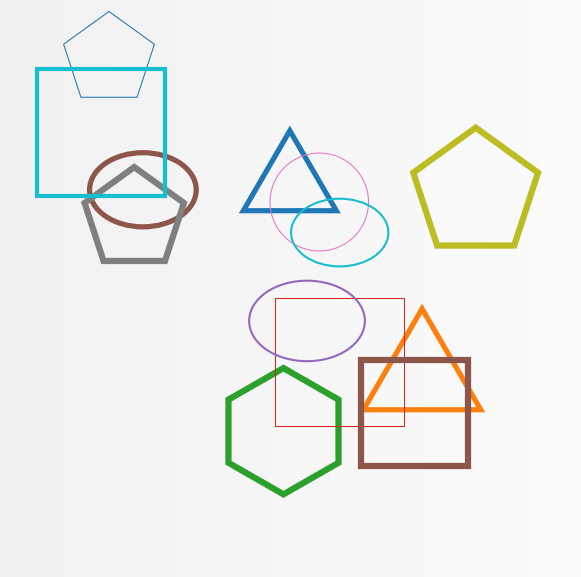[{"shape": "pentagon", "thickness": 0.5, "radius": 0.41, "center": [0.188, 0.897]}, {"shape": "triangle", "thickness": 2.5, "radius": 0.46, "center": [0.499, 0.68]}, {"shape": "triangle", "thickness": 2.5, "radius": 0.58, "center": [0.726, 0.348]}, {"shape": "hexagon", "thickness": 3, "radius": 0.55, "center": [0.488, 0.252]}, {"shape": "square", "thickness": 0.5, "radius": 0.56, "center": [0.584, 0.372]}, {"shape": "oval", "thickness": 1, "radius": 0.5, "center": [0.528, 0.443]}, {"shape": "oval", "thickness": 2.5, "radius": 0.46, "center": [0.246, 0.671]}, {"shape": "square", "thickness": 3, "radius": 0.46, "center": [0.713, 0.284]}, {"shape": "circle", "thickness": 0.5, "radius": 0.42, "center": [0.549, 0.649]}, {"shape": "pentagon", "thickness": 3, "radius": 0.45, "center": [0.231, 0.62]}, {"shape": "pentagon", "thickness": 3, "radius": 0.56, "center": [0.818, 0.665]}, {"shape": "square", "thickness": 2, "radius": 0.55, "center": [0.174, 0.77]}, {"shape": "oval", "thickness": 1, "radius": 0.42, "center": [0.584, 0.596]}]